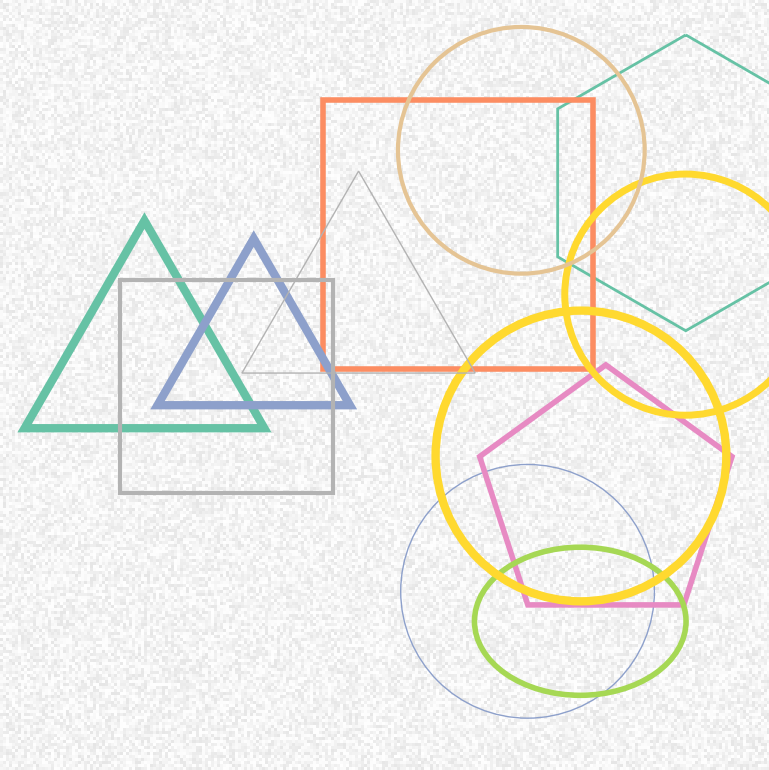[{"shape": "triangle", "thickness": 3, "radius": 0.9, "center": [0.188, 0.534]}, {"shape": "hexagon", "thickness": 1, "radius": 0.96, "center": [0.891, 0.763]}, {"shape": "square", "thickness": 2, "radius": 0.87, "center": [0.595, 0.696]}, {"shape": "circle", "thickness": 0.5, "radius": 0.82, "center": [0.685, 0.232]}, {"shape": "triangle", "thickness": 3, "radius": 0.72, "center": [0.33, 0.546]}, {"shape": "pentagon", "thickness": 2, "radius": 0.86, "center": [0.787, 0.354]}, {"shape": "oval", "thickness": 2, "radius": 0.69, "center": [0.754, 0.193]}, {"shape": "circle", "thickness": 3, "radius": 0.94, "center": [0.754, 0.408]}, {"shape": "circle", "thickness": 2.5, "radius": 0.78, "center": [0.89, 0.617]}, {"shape": "circle", "thickness": 1.5, "radius": 0.8, "center": [0.677, 0.805]}, {"shape": "triangle", "thickness": 0.5, "radius": 0.87, "center": [0.466, 0.603]}, {"shape": "square", "thickness": 1.5, "radius": 0.69, "center": [0.294, 0.498]}]